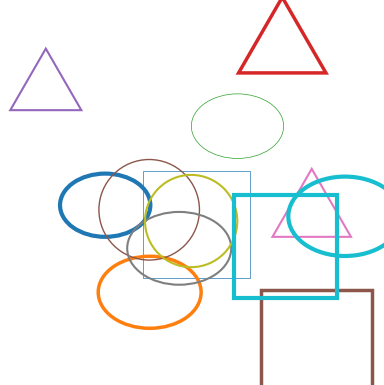[{"shape": "square", "thickness": 0.5, "radius": 0.7, "center": [0.509, 0.418]}, {"shape": "oval", "thickness": 3, "radius": 0.59, "center": [0.273, 0.467]}, {"shape": "oval", "thickness": 2.5, "radius": 0.67, "center": [0.389, 0.241]}, {"shape": "oval", "thickness": 0.5, "radius": 0.6, "center": [0.617, 0.672]}, {"shape": "triangle", "thickness": 2.5, "radius": 0.65, "center": [0.733, 0.876]}, {"shape": "triangle", "thickness": 1.5, "radius": 0.53, "center": [0.119, 0.767]}, {"shape": "circle", "thickness": 1, "radius": 0.65, "center": [0.387, 0.455]}, {"shape": "square", "thickness": 2.5, "radius": 0.72, "center": [0.822, 0.104]}, {"shape": "triangle", "thickness": 1.5, "radius": 0.59, "center": [0.81, 0.444]}, {"shape": "oval", "thickness": 1.5, "radius": 0.68, "center": [0.465, 0.355]}, {"shape": "circle", "thickness": 1.5, "radius": 0.6, "center": [0.497, 0.426]}, {"shape": "oval", "thickness": 3, "radius": 0.74, "center": [0.896, 0.438]}, {"shape": "square", "thickness": 3, "radius": 0.67, "center": [0.742, 0.36]}]